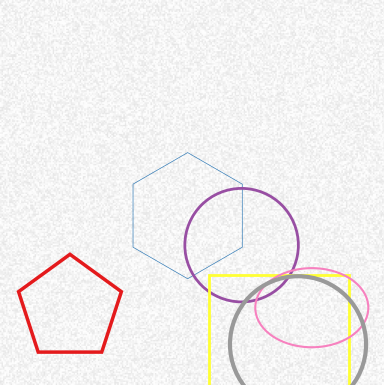[{"shape": "pentagon", "thickness": 2.5, "radius": 0.7, "center": [0.182, 0.199]}, {"shape": "hexagon", "thickness": 0.5, "radius": 0.82, "center": [0.487, 0.44]}, {"shape": "circle", "thickness": 2, "radius": 0.74, "center": [0.628, 0.363]}, {"shape": "square", "thickness": 2, "radius": 0.91, "center": [0.725, 0.103]}, {"shape": "oval", "thickness": 1.5, "radius": 0.73, "center": [0.81, 0.201]}, {"shape": "circle", "thickness": 3, "radius": 0.88, "center": [0.774, 0.106]}]